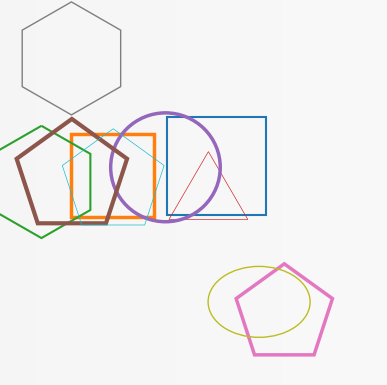[{"shape": "square", "thickness": 1.5, "radius": 0.64, "center": [0.559, 0.569]}, {"shape": "square", "thickness": 2.5, "radius": 0.54, "center": [0.29, 0.545]}, {"shape": "hexagon", "thickness": 1.5, "radius": 0.73, "center": [0.107, 0.527]}, {"shape": "triangle", "thickness": 0.5, "radius": 0.59, "center": [0.538, 0.489]}, {"shape": "circle", "thickness": 2.5, "radius": 0.71, "center": [0.427, 0.565]}, {"shape": "pentagon", "thickness": 3, "radius": 0.75, "center": [0.185, 0.541]}, {"shape": "pentagon", "thickness": 2.5, "radius": 0.65, "center": [0.734, 0.184]}, {"shape": "hexagon", "thickness": 1, "radius": 0.73, "center": [0.184, 0.848]}, {"shape": "oval", "thickness": 1, "radius": 0.66, "center": [0.669, 0.216]}, {"shape": "pentagon", "thickness": 0.5, "radius": 0.69, "center": [0.292, 0.527]}]